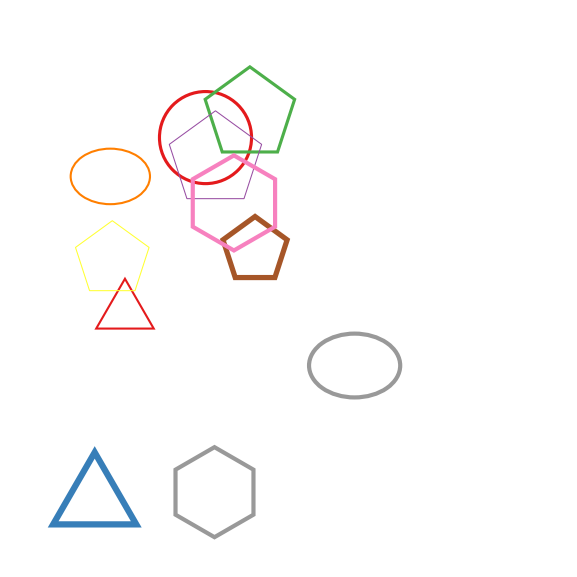[{"shape": "circle", "thickness": 1.5, "radius": 0.4, "center": [0.356, 0.761]}, {"shape": "triangle", "thickness": 1, "radius": 0.29, "center": [0.216, 0.459]}, {"shape": "triangle", "thickness": 3, "radius": 0.42, "center": [0.164, 0.133]}, {"shape": "pentagon", "thickness": 1.5, "radius": 0.41, "center": [0.433, 0.802]}, {"shape": "pentagon", "thickness": 0.5, "radius": 0.42, "center": [0.373, 0.723]}, {"shape": "oval", "thickness": 1, "radius": 0.34, "center": [0.191, 0.694]}, {"shape": "pentagon", "thickness": 0.5, "radius": 0.33, "center": [0.194, 0.55]}, {"shape": "pentagon", "thickness": 2.5, "radius": 0.29, "center": [0.442, 0.566]}, {"shape": "hexagon", "thickness": 2, "radius": 0.41, "center": [0.405, 0.648]}, {"shape": "hexagon", "thickness": 2, "radius": 0.39, "center": [0.371, 0.147]}, {"shape": "oval", "thickness": 2, "radius": 0.39, "center": [0.614, 0.366]}]